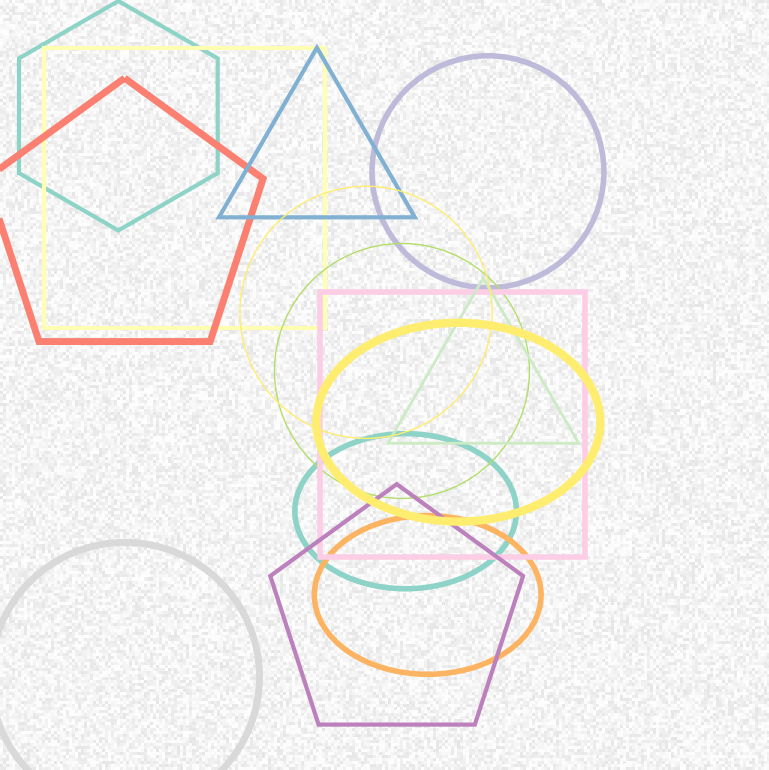[{"shape": "hexagon", "thickness": 1.5, "radius": 0.75, "center": [0.154, 0.85]}, {"shape": "oval", "thickness": 2, "radius": 0.72, "center": [0.527, 0.336]}, {"shape": "square", "thickness": 1.5, "radius": 0.91, "center": [0.24, 0.756]}, {"shape": "circle", "thickness": 2, "radius": 0.75, "center": [0.634, 0.777]}, {"shape": "pentagon", "thickness": 2.5, "radius": 0.95, "center": [0.162, 0.709]}, {"shape": "triangle", "thickness": 1.5, "radius": 0.73, "center": [0.412, 0.791]}, {"shape": "oval", "thickness": 2, "radius": 0.74, "center": [0.555, 0.227]}, {"shape": "circle", "thickness": 0.5, "radius": 0.83, "center": [0.522, 0.518]}, {"shape": "square", "thickness": 2, "radius": 0.86, "center": [0.587, 0.449]}, {"shape": "circle", "thickness": 2.5, "radius": 0.87, "center": [0.162, 0.121]}, {"shape": "pentagon", "thickness": 1.5, "radius": 0.86, "center": [0.515, 0.199]}, {"shape": "triangle", "thickness": 1, "radius": 0.71, "center": [0.628, 0.496]}, {"shape": "oval", "thickness": 3, "radius": 0.92, "center": [0.595, 0.452]}, {"shape": "circle", "thickness": 0.5, "radius": 0.82, "center": [0.475, 0.594]}]